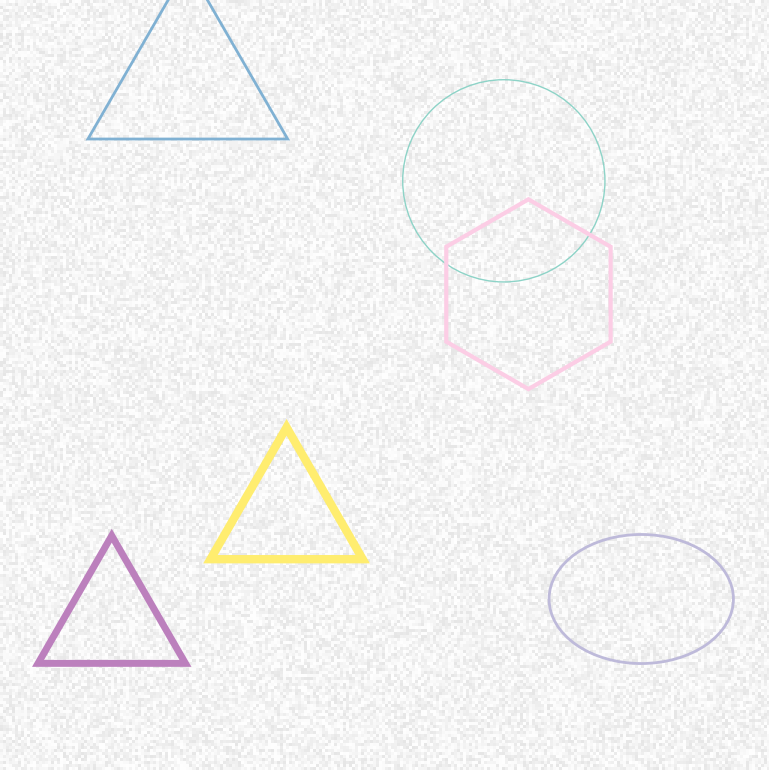[{"shape": "circle", "thickness": 0.5, "radius": 0.66, "center": [0.654, 0.765]}, {"shape": "oval", "thickness": 1, "radius": 0.6, "center": [0.833, 0.222]}, {"shape": "triangle", "thickness": 1, "radius": 0.75, "center": [0.244, 0.894]}, {"shape": "hexagon", "thickness": 1.5, "radius": 0.62, "center": [0.686, 0.618]}, {"shape": "triangle", "thickness": 2.5, "radius": 0.55, "center": [0.145, 0.194]}, {"shape": "triangle", "thickness": 3, "radius": 0.57, "center": [0.372, 0.331]}]